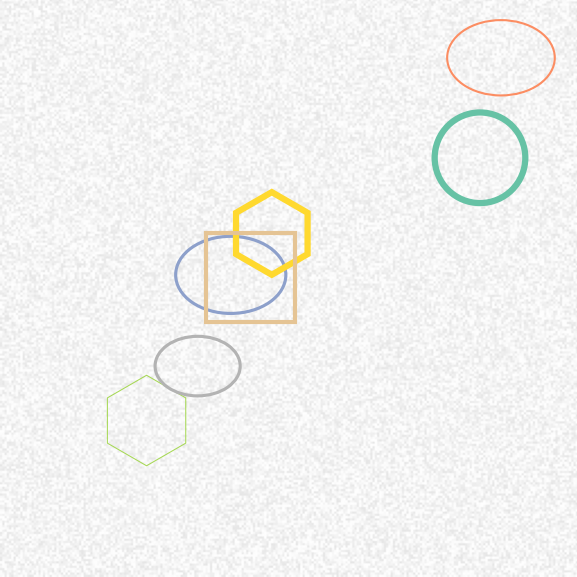[{"shape": "circle", "thickness": 3, "radius": 0.39, "center": [0.831, 0.726]}, {"shape": "oval", "thickness": 1, "radius": 0.47, "center": [0.867, 0.899]}, {"shape": "oval", "thickness": 1.5, "radius": 0.48, "center": [0.4, 0.523]}, {"shape": "hexagon", "thickness": 0.5, "radius": 0.39, "center": [0.254, 0.271]}, {"shape": "hexagon", "thickness": 3, "radius": 0.36, "center": [0.471, 0.595]}, {"shape": "square", "thickness": 2, "radius": 0.38, "center": [0.434, 0.519]}, {"shape": "oval", "thickness": 1.5, "radius": 0.37, "center": [0.342, 0.365]}]